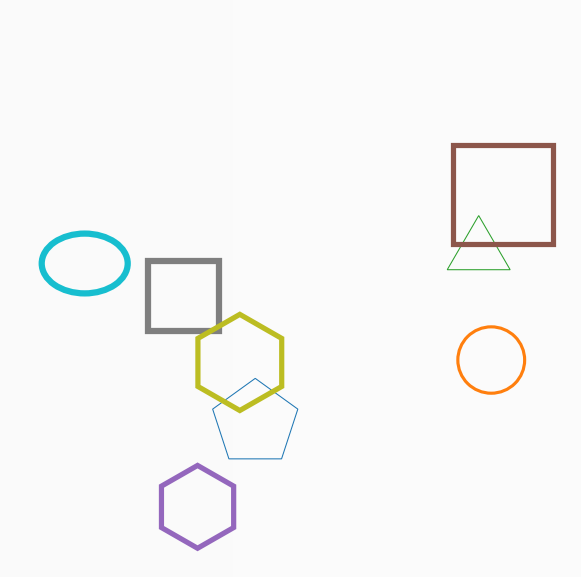[{"shape": "pentagon", "thickness": 0.5, "radius": 0.39, "center": [0.439, 0.267]}, {"shape": "circle", "thickness": 1.5, "radius": 0.29, "center": [0.845, 0.376]}, {"shape": "triangle", "thickness": 0.5, "radius": 0.31, "center": [0.824, 0.563]}, {"shape": "hexagon", "thickness": 2.5, "radius": 0.36, "center": [0.34, 0.121]}, {"shape": "square", "thickness": 2.5, "radius": 0.43, "center": [0.866, 0.662]}, {"shape": "square", "thickness": 3, "radius": 0.31, "center": [0.316, 0.487]}, {"shape": "hexagon", "thickness": 2.5, "radius": 0.42, "center": [0.413, 0.372]}, {"shape": "oval", "thickness": 3, "radius": 0.37, "center": [0.146, 0.543]}]